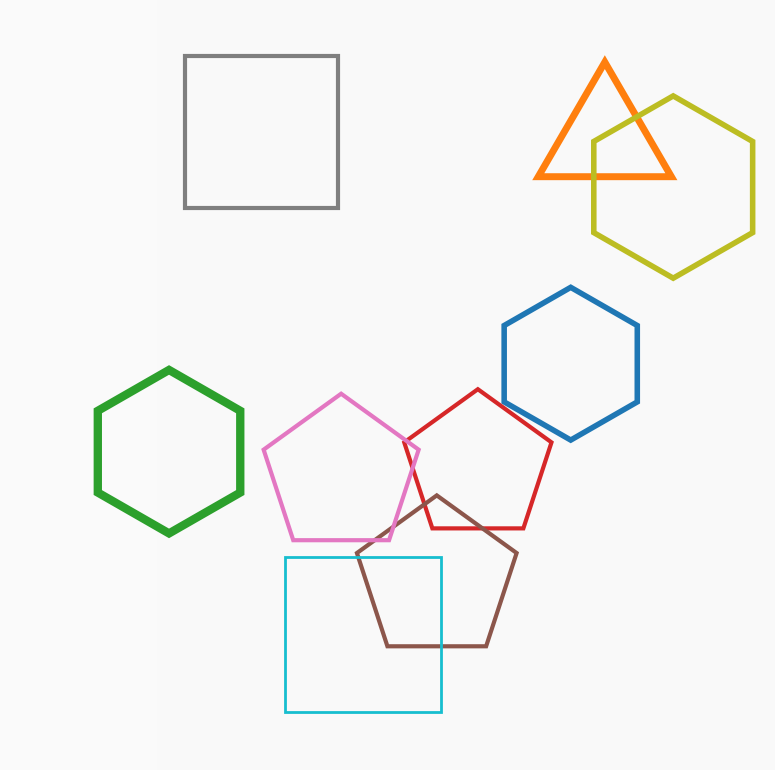[{"shape": "hexagon", "thickness": 2, "radius": 0.5, "center": [0.736, 0.528]}, {"shape": "triangle", "thickness": 2.5, "radius": 0.5, "center": [0.78, 0.82]}, {"shape": "hexagon", "thickness": 3, "radius": 0.53, "center": [0.218, 0.413]}, {"shape": "pentagon", "thickness": 1.5, "radius": 0.5, "center": [0.617, 0.395]}, {"shape": "pentagon", "thickness": 1.5, "radius": 0.54, "center": [0.564, 0.248]}, {"shape": "pentagon", "thickness": 1.5, "radius": 0.53, "center": [0.44, 0.384]}, {"shape": "square", "thickness": 1.5, "radius": 0.49, "center": [0.337, 0.829]}, {"shape": "hexagon", "thickness": 2, "radius": 0.59, "center": [0.869, 0.757]}, {"shape": "square", "thickness": 1, "radius": 0.5, "center": [0.468, 0.176]}]